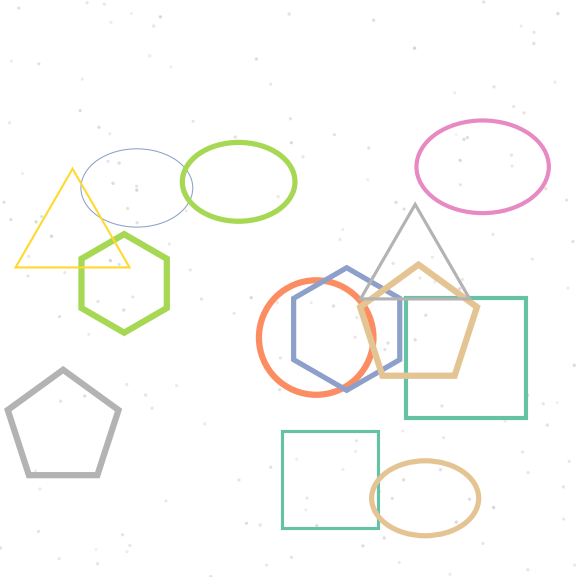[{"shape": "square", "thickness": 1.5, "radius": 0.42, "center": [0.571, 0.168]}, {"shape": "square", "thickness": 2, "radius": 0.52, "center": [0.807, 0.379]}, {"shape": "circle", "thickness": 3, "radius": 0.5, "center": [0.548, 0.415]}, {"shape": "oval", "thickness": 0.5, "radius": 0.48, "center": [0.237, 0.674]}, {"shape": "hexagon", "thickness": 2.5, "radius": 0.53, "center": [0.6, 0.429]}, {"shape": "oval", "thickness": 2, "radius": 0.57, "center": [0.836, 0.71]}, {"shape": "hexagon", "thickness": 3, "radius": 0.43, "center": [0.215, 0.508]}, {"shape": "oval", "thickness": 2.5, "radius": 0.49, "center": [0.413, 0.684]}, {"shape": "triangle", "thickness": 1, "radius": 0.57, "center": [0.126, 0.593]}, {"shape": "pentagon", "thickness": 3, "radius": 0.53, "center": [0.725, 0.435]}, {"shape": "oval", "thickness": 2.5, "radius": 0.46, "center": [0.736, 0.136]}, {"shape": "pentagon", "thickness": 3, "radius": 0.5, "center": [0.109, 0.258]}, {"shape": "triangle", "thickness": 1.5, "radius": 0.55, "center": [0.719, 0.536]}]